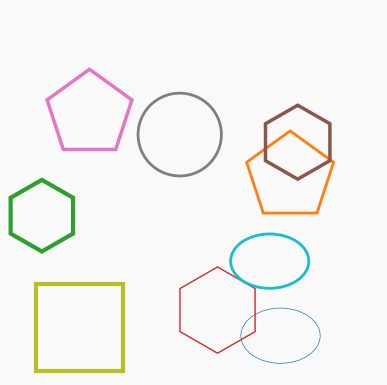[{"shape": "oval", "thickness": 0.5, "radius": 0.51, "center": [0.724, 0.128]}, {"shape": "pentagon", "thickness": 2, "radius": 0.59, "center": [0.749, 0.542]}, {"shape": "hexagon", "thickness": 3, "radius": 0.47, "center": [0.108, 0.44]}, {"shape": "hexagon", "thickness": 1, "radius": 0.56, "center": [0.561, 0.195]}, {"shape": "hexagon", "thickness": 2.5, "radius": 0.48, "center": [0.768, 0.631]}, {"shape": "pentagon", "thickness": 2.5, "radius": 0.58, "center": [0.231, 0.705]}, {"shape": "circle", "thickness": 2, "radius": 0.54, "center": [0.464, 0.65]}, {"shape": "square", "thickness": 3, "radius": 0.56, "center": [0.206, 0.15]}, {"shape": "oval", "thickness": 2, "radius": 0.5, "center": [0.696, 0.322]}]